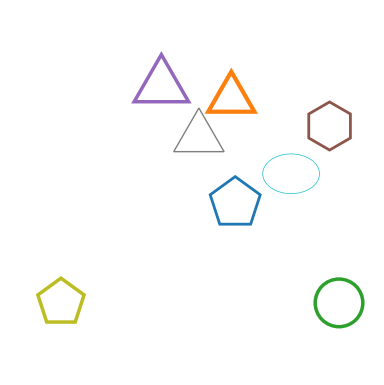[{"shape": "pentagon", "thickness": 2, "radius": 0.34, "center": [0.611, 0.473]}, {"shape": "triangle", "thickness": 3, "radius": 0.35, "center": [0.601, 0.745]}, {"shape": "circle", "thickness": 2.5, "radius": 0.31, "center": [0.881, 0.213]}, {"shape": "triangle", "thickness": 2.5, "radius": 0.41, "center": [0.419, 0.777]}, {"shape": "hexagon", "thickness": 2, "radius": 0.31, "center": [0.856, 0.673]}, {"shape": "triangle", "thickness": 1, "radius": 0.38, "center": [0.517, 0.644]}, {"shape": "pentagon", "thickness": 2.5, "radius": 0.32, "center": [0.158, 0.214]}, {"shape": "oval", "thickness": 0.5, "radius": 0.37, "center": [0.756, 0.549]}]